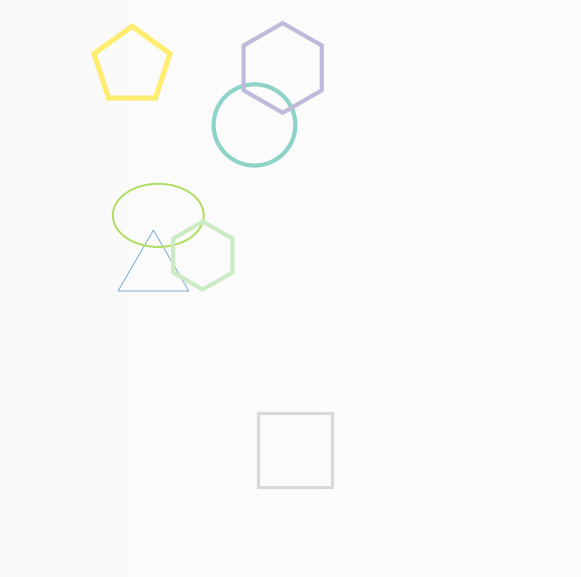[{"shape": "circle", "thickness": 2, "radius": 0.35, "center": [0.438, 0.783]}, {"shape": "hexagon", "thickness": 2, "radius": 0.39, "center": [0.486, 0.881]}, {"shape": "triangle", "thickness": 0.5, "radius": 0.35, "center": [0.264, 0.53]}, {"shape": "oval", "thickness": 1, "radius": 0.39, "center": [0.272, 0.626]}, {"shape": "square", "thickness": 1.5, "radius": 0.32, "center": [0.507, 0.22]}, {"shape": "hexagon", "thickness": 2, "radius": 0.29, "center": [0.349, 0.557]}, {"shape": "pentagon", "thickness": 2.5, "radius": 0.34, "center": [0.227, 0.885]}]